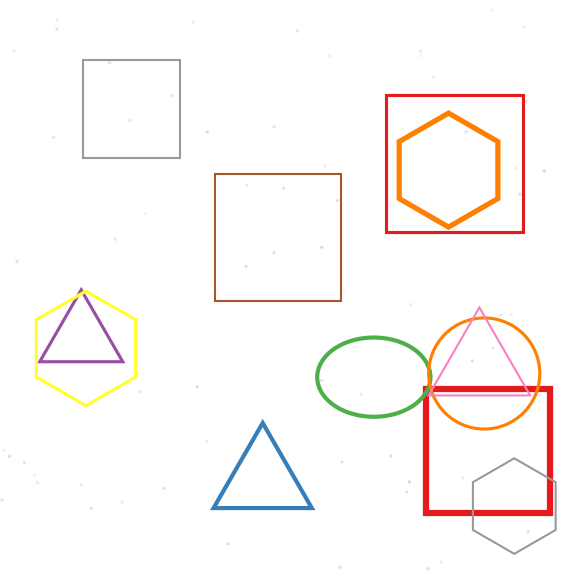[{"shape": "square", "thickness": 1.5, "radius": 0.59, "center": [0.788, 0.715]}, {"shape": "square", "thickness": 3, "radius": 0.53, "center": [0.845, 0.218]}, {"shape": "triangle", "thickness": 2, "radius": 0.49, "center": [0.455, 0.168]}, {"shape": "oval", "thickness": 2, "radius": 0.49, "center": [0.647, 0.346]}, {"shape": "triangle", "thickness": 1.5, "radius": 0.41, "center": [0.141, 0.414]}, {"shape": "circle", "thickness": 1.5, "radius": 0.48, "center": [0.838, 0.352]}, {"shape": "hexagon", "thickness": 2.5, "radius": 0.49, "center": [0.777, 0.705]}, {"shape": "hexagon", "thickness": 1.5, "radius": 0.5, "center": [0.149, 0.396]}, {"shape": "square", "thickness": 1, "radius": 0.55, "center": [0.482, 0.588]}, {"shape": "triangle", "thickness": 1, "radius": 0.51, "center": [0.83, 0.365]}, {"shape": "square", "thickness": 1, "radius": 0.42, "center": [0.228, 0.81]}, {"shape": "hexagon", "thickness": 1, "radius": 0.41, "center": [0.891, 0.123]}]